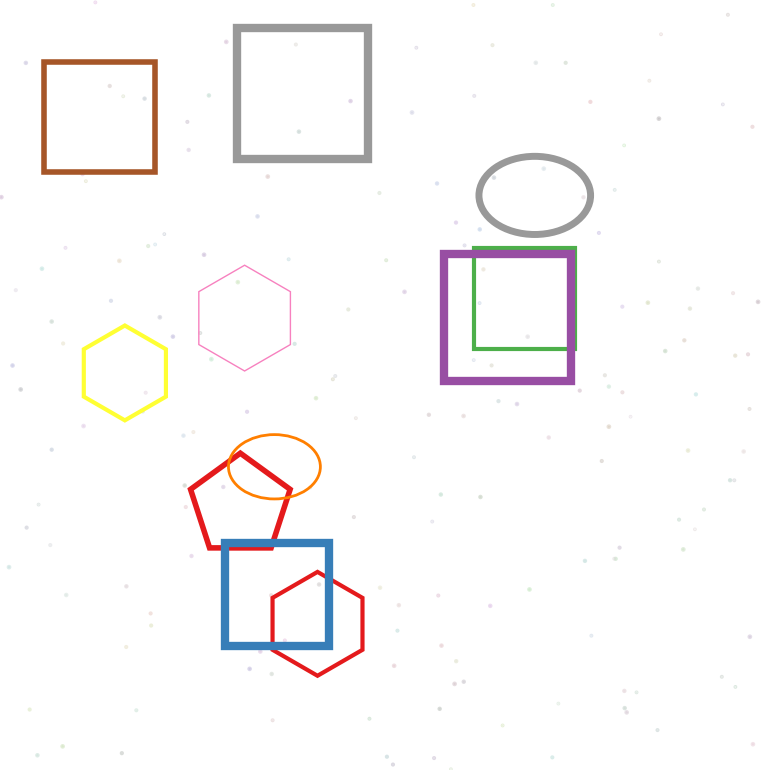[{"shape": "hexagon", "thickness": 1.5, "radius": 0.34, "center": [0.412, 0.19]}, {"shape": "pentagon", "thickness": 2, "radius": 0.34, "center": [0.312, 0.343]}, {"shape": "square", "thickness": 3, "radius": 0.34, "center": [0.36, 0.227]}, {"shape": "square", "thickness": 1.5, "radius": 0.33, "center": [0.682, 0.612]}, {"shape": "square", "thickness": 3, "radius": 0.41, "center": [0.659, 0.588]}, {"shape": "oval", "thickness": 1, "radius": 0.3, "center": [0.356, 0.394]}, {"shape": "hexagon", "thickness": 1.5, "radius": 0.31, "center": [0.162, 0.516]}, {"shape": "square", "thickness": 2, "radius": 0.36, "center": [0.129, 0.848]}, {"shape": "hexagon", "thickness": 0.5, "radius": 0.34, "center": [0.318, 0.587]}, {"shape": "square", "thickness": 3, "radius": 0.43, "center": [0.393, 0.879]}, {"shape": "oval", "thickness": 2.5, "radius": 0.36, "center": [0.695, 0.746]}]